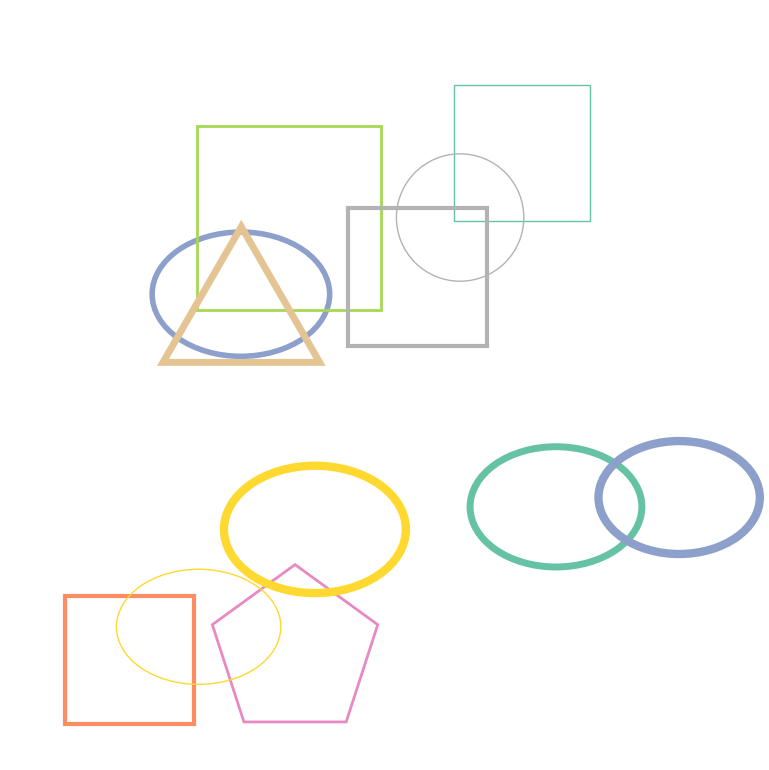[{"shape": "oval", "thickness": 2.5, "radius": 0.56, "center": [0.722, 0.342]}, {"shape": "square", "thickness": 0.5, "radius": 0.44, "center": [0.678, 0.802]}, {"shape": "square", "thickness": 1.5, "radius": 0.42, "center": [0.169, 0.143]}, {"shape": "oval", "thickness": 2, "radius": 0.58, "center": [0.313, 0.618]}, {"shape": "oval", "thickness": 3, "radius": 0.52, "center": [0.882, 0.354]}, {"shape": "pentagon", "thickness": 1, "radius": 0.56, "center": [0.383, 0.154]}, {"shape": "square", "thickness": 1, "radius": 0.6, "center": [0.375, 0.717]}, {"shape": "oval", "thickness": 0.5, "radius": 0.53, "center": [0.258, 0.186]}, {"shape": "oval", "thickness": 3, "radius": 0.59, "center": [0.409, 0.312]}, {"shape": "triangle", "thickness": 2.5, "radius": 0.59, "center": [0.313, 0.588]}, {"shape": "square", "thickness": 1.5, "radius": 0.45, "center": [0.542, 0.64]}, {"shape": "circle", "thickness": 0.5, "radius": 0.41, "center": [0.598, 0.718]}]